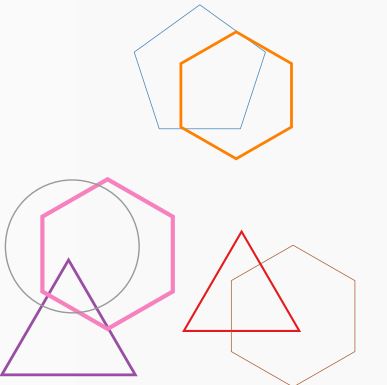[{"shape": "triangle", "thickness": 1.5, "radius": 0.86, "center": [0.623, 0.226]}, {"shape": "pentagon", "thickness": 0.5, "radius": 0.89, "center": [0.516, 0.809]}, {"shape": "triangle", "thickness": 2, "radius": 0.99, "center": [0.177, 0.126]}, {"shape": "hexagon", "thickness": 2, "radius": 0.82, "center": [0.61, 0.752]}, {"shape": "hexagon", "thickness": 0.5, "radius": 0.92, "center": [0.756, 0.179]}, {"shape": "hexagon", "thickness": 3, "radius": 0.97, "center": [0.278, 0.34]}, {"shape": "circle", "thickness": 1, "radius": 0.86, "center": [0.187, 0.36]}]